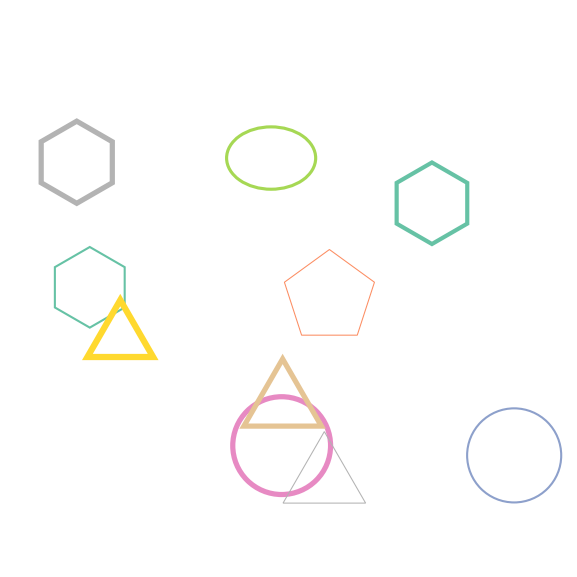[{"shape": "hexagon", "thickness": 2, "radius": 0.35, "center": [0.748, 0.647]}, {"shape": "hexagon", "thickness": 1, "radius": 0.35, "center": [0.155, 0.502]}, {"shape": "pentagon", "thickness": 0.5, "radius": 0.41, "center": [0.57, 0.485]}, {"shape": "circle", "thickness": 1, "radius": 0.41, "center": [0.89, 0.211]}, {"shape": "circle", "thickness": 2.5, "radius": 0.42, "center": [0.488, 0.227]}, {"shape": "oval", "thickness": 1.5, "radius": 0.39, "center": [0.469, 0.725]}, {"shape": "triangle", "thickness": 3, "radius": 0.33, "center": [0.208, 0.414]}, {"shape": "triangle", "thickness": 2.5, "radius": 0.39, "center": [0.489, 0.3]}, {"shape": "hexagon", "thickness": 2.5, "radius": 0.36, "center": [0.133, 0.718]}, {"shape": "triangle", "thickness": 0.5, "radius": 0.41, "center": [0.562, 0.169]}]